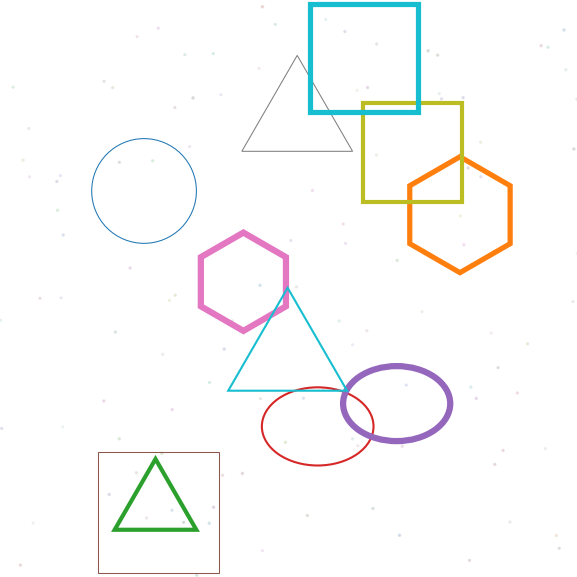[{"shape": "circle", "thickness": 0.5, "radius": 0.45, "center": [0.249, 0.668]}, {"shape": "hexagon", "thickness": 2.5, "radius": 0.5, "center": [0.796, 0.627]}, {"shape": "triangle", "thickness": 2, "radius": 0.41, "center": [0.269, 0.123]}, {"shape": "oval", "thickness": 1, "radius": 0.48, "center": [0.55, 0.261]}, {"shape": "oval", "thickness": 3, "radius": 0.46, "center": [0.687, 0.3]}, {"shape": "square", "thickness": 0.5, "radius": 0.52, "center": [0.274, 0.111]}, {"shape": "hexagon", "thickness": 3, "radius": 0.43, "center": [0.421, 0.511]}, {"shape": "triangle", "thickness": 0.5, "radius": 0.55, "center": [0.515, 0.792]}, {"shape": "square", "thickness": 2, "radius": 0.43, "center": [0.715, 0.736]}, {"shape": "square", "thickness": 2.5, "radius": 0.47, "center": [0.63, 0.898]}, {"shape": "triangle", "thickness": 1, "radius": 0.59, "center": [0.498, 0.382]}]